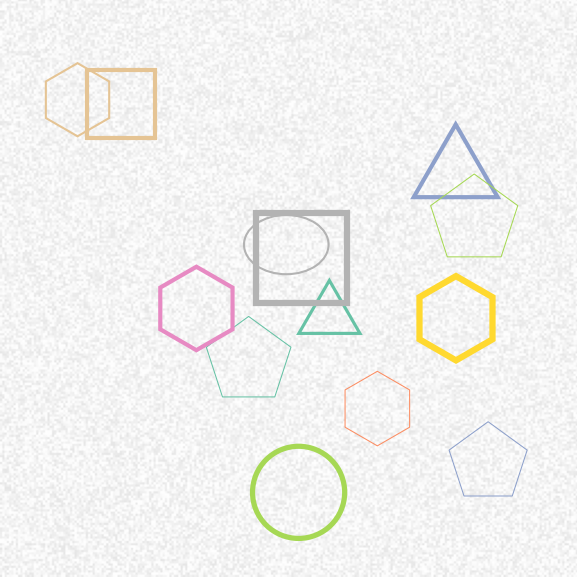[{"shape": "pentagon", "thickness": 0.5, "radius": 0.39, "center": [0.431, 0.374]}, {"shape": "triangle", "thickness": 1.5, "radius": 0.31, "center": [0.57, 0.452]}, {"shape": "hexagon", "thickness": 0.5, "radius": 0.32, "center": [0.653, 0.292]}, {"shape": "pentagon", "thickness": 0.5, "radius": 0.36, "center": [0.845, 0.198]}, {"shape": "triangle", "thickness": 2, "radius": 0.42, "center": [0.789, 0.7]}, {"shape": "hexagon", "thickness": 2, "radius": 0.36, "center": [0.34, 0.465]}, {"shape": "circle", "thickness": 2.5, "radius": 0.4, "center": [0.517, 0.147]}, {"shape": "pentagon", "thickness": 0.5, "radius": 0.4, "center": [0.821, 0.619]}, {"shape": "hexagon", "thickness": 3, "radius": 0.36, "center": [0.79, 0.448]}, {"shape": "square", "thickness": 2, "radius": 0.29, "center": [0.21, 0.819]}, {"shape": "hexagon", "thickness": 1, "radius": 0.32, "center": [0.134, 0.826]}, {"shape": "square", "thickness": 3, "radius": 0.39, "center": [0.522, 0.552]}, {"shape": "oval", "thickness": 1, "radius": 0.37, "center": [0.496, 0.576]}]